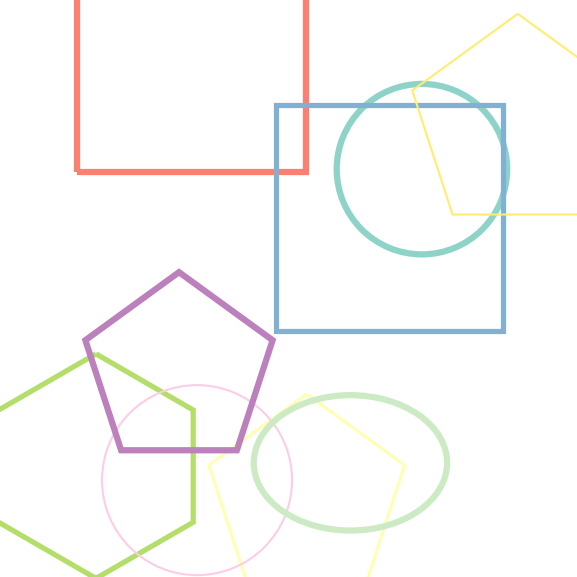[{"shape": "circle", "thickness": 3, "radius": 0.74, "center": [0.731, 0.706]}, {"shape": "pentagon", "thickness": 1.5, "radius": 0.89, "center": [0.531, 0.139]}, {"shape": "square", "thickness": 3, "radius": 0.99, "center": [0.331, 0.898]}, {"shape": "square", "thickness": 2.5, "radius": 0.98, "center": [0.675, 0.622]}, {"shape": "hexagon", "thickness": 2.5, "radius": 0.97, "center": [0.166, 0.192]}, {"shape": "circle", "thickness": 1, "radius": 0.82, "center": [0.341, 0.168]}, {"shape": "pentagon", "thickness": 3, "radius": 0.85, "center": [0.31, 0.357]}, {"shape": "oval", "thickness": 3, "radius": 0.84, "center": [0.607, 0.198]}, {"shape": "pentagon", "thickness": 1, "radius": 0.96, "center": [0.897, 0.783]}]